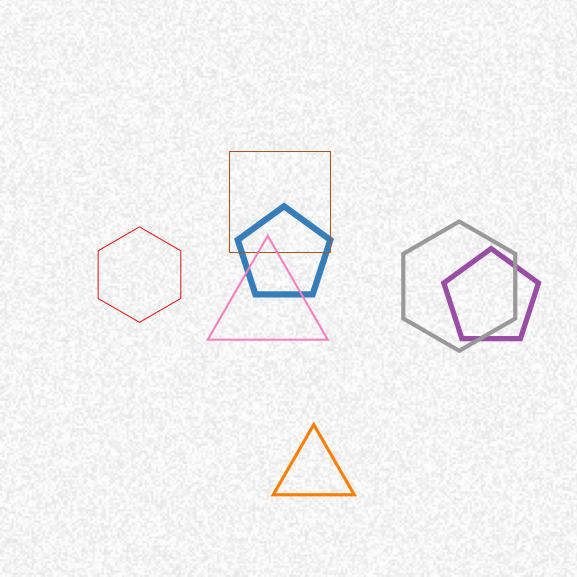[{"shape": "hexagon", "thickness": 0.5, "radius": 0.41, "center": [0.241, 0.524]}, {"shape": "pentagon", "thickness": 3, "radius": 0.42, "center": [0.492, 0.558]}, {"shape": "pentagon", "thickness": 2.5, "radius": 0.43, "center": [0.851, 0.482]}, {"shape": "triangle", "thickness": 1.5, "radius": 0.41, "center": [0.543, 0.183]}, {"shape": "square", "thickness": 0.5, "radius": 0.44, "center": [0.484, 0.651]}, {"shape": "triangle", "thickness": 1, "radius": 0.6, "center": [0.464, 0.471]}, {"shape": "hexagon", "thickness": 2, "radius": 0.56, "center": [0.795, 0.504]}]